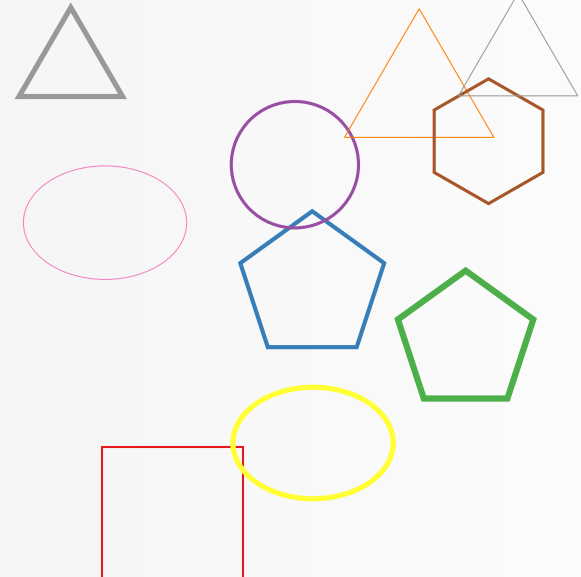[{"shape": "square", "thickness": 1, "radius": 0.61, "center": [0.297, 0.104]}, {"shape": "pentagon", "thickness": 2, "radius": 0.65, "center": [0.537, 0.503]}, {"shape": "pentagon", "thickness": 3, "radius": 0.61, "center": [0.801, 0.408]}, {"shape": "circle", "thickness": 1.5, "radius": 0.55, "center": [0.507, 0.714]}, {"shape": "triangle", "thickness": 0.5, "radius": 0.74, "center": [0.721, 0.835]}, {"shape": "oval", "thickness": 2.5, "radius": 0.69, "center": [0.539, 0.232]}, {"shape": "hexagon", "thickness": 1.5, "radius": 0.54, "center": [0.841, 0.755]}, {"shape": "oval", "thickness": 0.5, "radius": 0.7, "center": [0.181, 0.614]}, {"shape": "triangle", "thickness": 0.5, "radius": 0.59, "center": [0.891, 0.892]}, {"shape": "triangle", "thickness": 2.5, "radius": 0.51, "center": [0.122, 0.883]}]